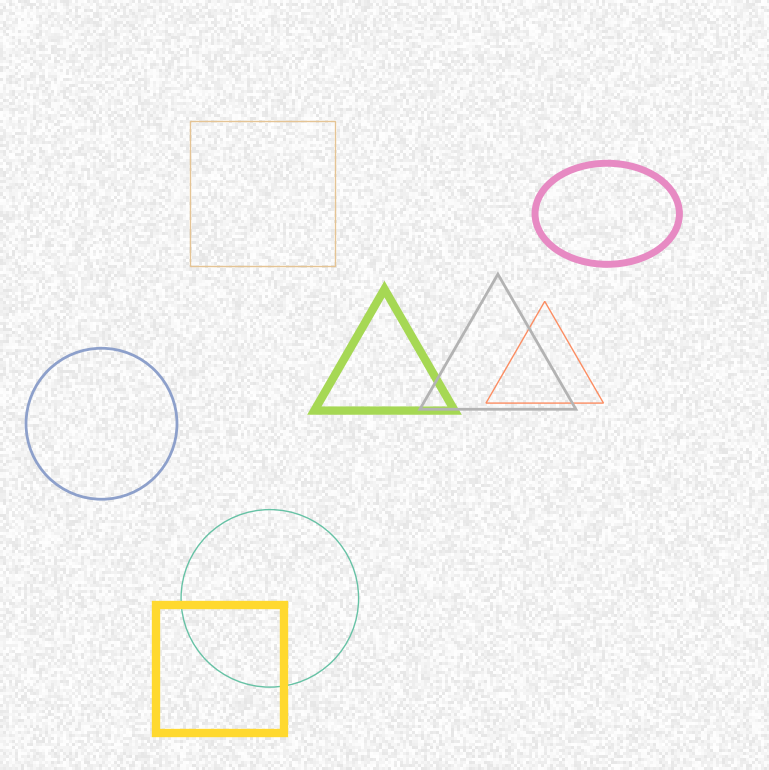[{"shape": "circle", "thickness": 0.5, "radius": 0.58, "center": [0.35, 0.223]}, {"shape": "triangle", "thickness": 0.5, "radius": 0.44, "center": [0.707, 0.521]}, {"shape": "circle", "thickness": 1, "radius": 0.49, "center": [0.132, 0.45]}, {"shape": "oval", "thickness": 2.5, "radius": 0.47, "center": [0.789, 0.722]}, {"shape": "triangle", "thickness": 3, "radius": 0.53, "center": [0.499, 0.519]}, {"shape": "square", "thickness": 3, "radius": 0.42, "center": [0.286, 0.131]}, {"shape": "square", "thickness": 0.5, "radius": 0.47, "center": [0.341, 0.749]}, {"shape": "triangle", "thickness": 1, "radius": 0.58, "center": [0.647, 0.527]}]